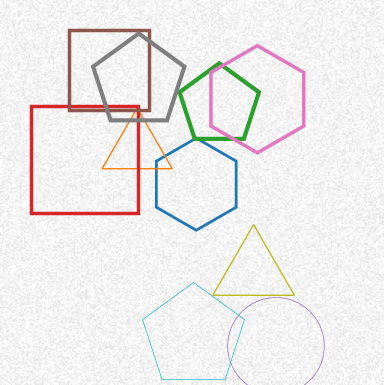[{"shape": "hexagon", "thickness": 2, "radius": 0.6, "center": [0.51, 0.522]}, {"shape": "triangle", "thickness": 1, "radius": 0.53, "center": [0.356, 0.614]}, {"shape": "pentagon", "thickness": 3, "radius": 0.54, "center": [0.57, 0.727]}, {"shape": "square", "thickness": 2.5, "radius": 0.7, "center": [0.219, 0.586]}, {"shape": "circle", "thickness": 0.5, "radius": 0.63, "center": [0.717, 0.102]}, {"shape": "square", "thickness": 2.5, "radius": 0.52, "center": [0.283, 0.819]}, {"shape": "hexagon", "thickness": 2.5, "radius": 0.7, "center": [0.668, 0.742]}, {"shape": "pentagon", "thickness": 3, "radius": 0.62, "center": [0.36, 0.788]}, {"shape": "triangle", "thickness": 1, "radius": 0.61, "center": [0.659, 0.294]}, {"shape": "pentagon", "thickness": 0.5, "radius": 0.7, "center": [0.503, 0.127]}]